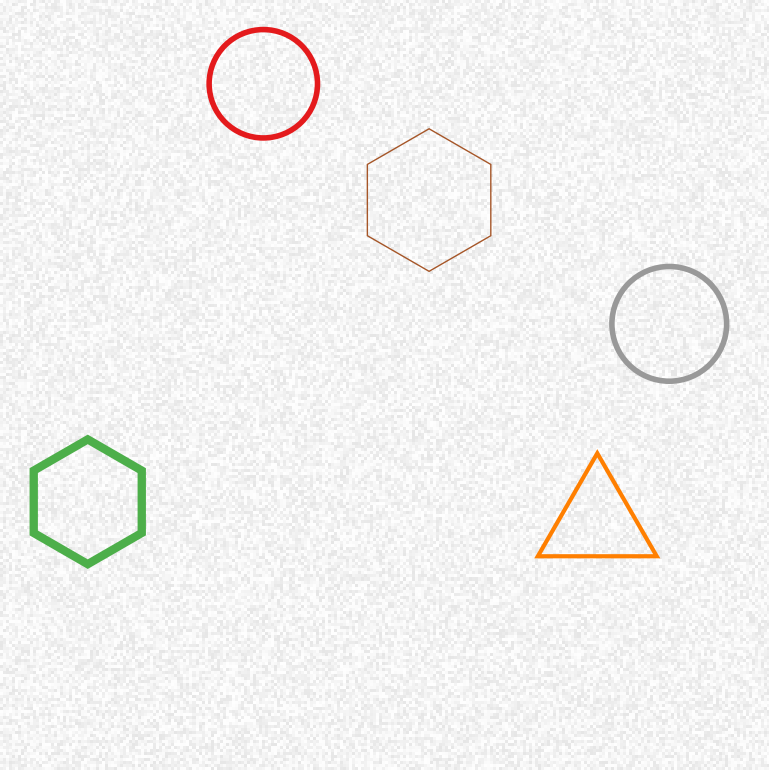[{"shape": "circle", "thickness": 2, "radius": 0.35, "center": [0.342, 0.891]}, {"shape": "hexagon", "thickness": 3, "radius": 0.4, "center": [0.114, 0.348]}, {"shape": "triangle", "thickness": 1.5, "radius": 0.45, "center": [0.776, 0.322]}, {"shape": "hexagon", "thickness": 0.5, "radius": 0.46, "center": [0.557, 0.74]}, {"shape": "circle", "thickness": 2, "radius": 0.37, "center": [0.869, 0.579]}]